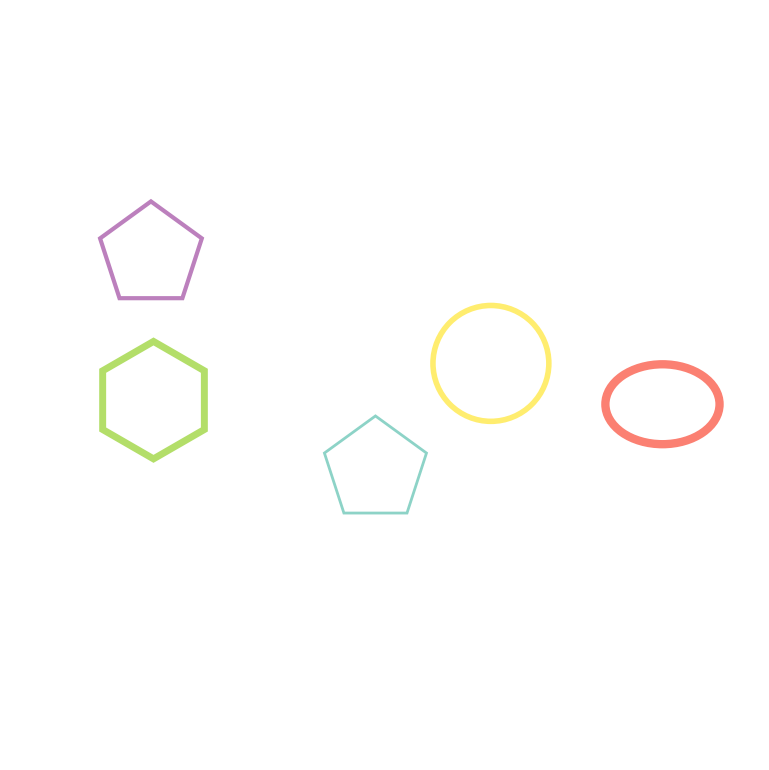[{"shape": "pentagon", "thickness": 1, "radius": 0.35, "center": [0.488, 0.39]}, {"shape": "oval", "thickness": 3, "radius": 0.37, "center": [0.86, 0.475]}, {"shape": "hexagon", "thickness": 2.5, "radius": 0.38, "center": [0.199, 0.48]}, {"shape": "pentagon", "thickness": 1.5, "radius": 0.35, "center": [0.196, 0.669]}, {"shape": "circle", "thickness": 2, "radius": 0.38, "center": [0.638, 0.528]}]